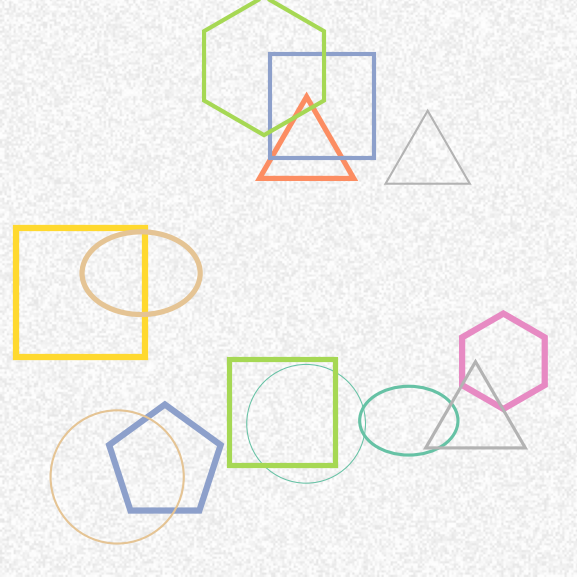[{"shape": "circle", "thickness": 0.5, "radius": 0.51, "center": [0.53, 0.265]}, {"shape": "oval", "thickness": 1.5, "radius": 0.43, "center": [0.708, 0.271]}, {"shape": "triangle", "thickness": 2.5, "radius": 0.47, "center": [0.531, 0.737]}, {"shape": "pentagon", "thickness": 3, "radius": 0.51, "center": [0.286, 0.197]}, {"shape": "square", "thickness": 2, "radius": 0.45, "center": [0.558, 0.815]}, {"shape": "hexagon", "thickness": 3, "radius": 0.41, "center": [0.872, 0.374]}, {"shape": "hexagon", "thickness": 2, "radius": 0.6, "center": [0.457, 0.885]}, {"shape": "square", "thickness": 2.5, "radius": 0.46, "center": [0.488, 0.285]}, {"shape": "square", "thickness": 3, "radius": 0.56, "center": [0.139, 0.492]}, {"shape": "oval", "thickness": 2.5, "radius": 0.51, "center": [0.244, 0.526]}, {"shape": "circle", "thickness": 1, "radius": 0.58, "center": [0.203, 0.173]}, {"shape": "triangle", "thickness": 1.5, "radius": 0.5, "center": [0.823, 0.273]}, {"shape": "triangle", "thickness": 1, "radius": 0.42, "center": [0.741, 0.723]}]